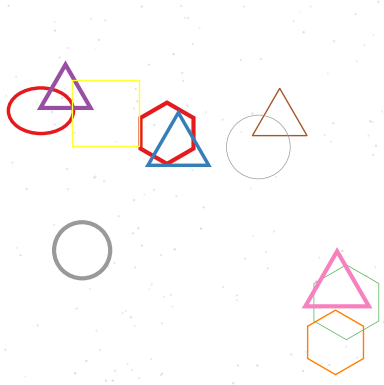[{"shape": "oval", "thickness": 2.5, "radius": 0.42, "center": [0.106, 0.712]}, {"shape": "hexagon", "thickness": 3, "radius": 0.4, "center": [0.434, 0.654]}, {"shape": "triangle", "thickness": 2.5, "radius": 0.46, "center": [0.463, 0.616]}, {"shape": "hexagon", "thickness": 0.5, "radius": 0.49, "center": [0.9, 0.215]}, {"shape": "triangle", "thickness": 3, "radius": 0.38, "center": [0.17, 0.757]}, {"shape": "hexagon", "thickness": 1, "radius": 0.42, "center": [0.872, 0.111]}, {"shape": "square", "thickness": 1, "radius": 0.43, "center": [0.274, 0.707]}, {"shape": "triangle", "thickness": 1, "radius": 0.41, "center": [0.727, 0.689]}, {"shape": "triangle", "thickness": 3, "radius": 0.48, "center": [0.876, 0.252]}, {"shape": "circle", "thickness": 3, "radius": 0.36, "center": [0.213, 0.35]}, {"shape": "circle", "thickness": 0.5, "radius": 0.41, "center": [0.671, 0.618]}]